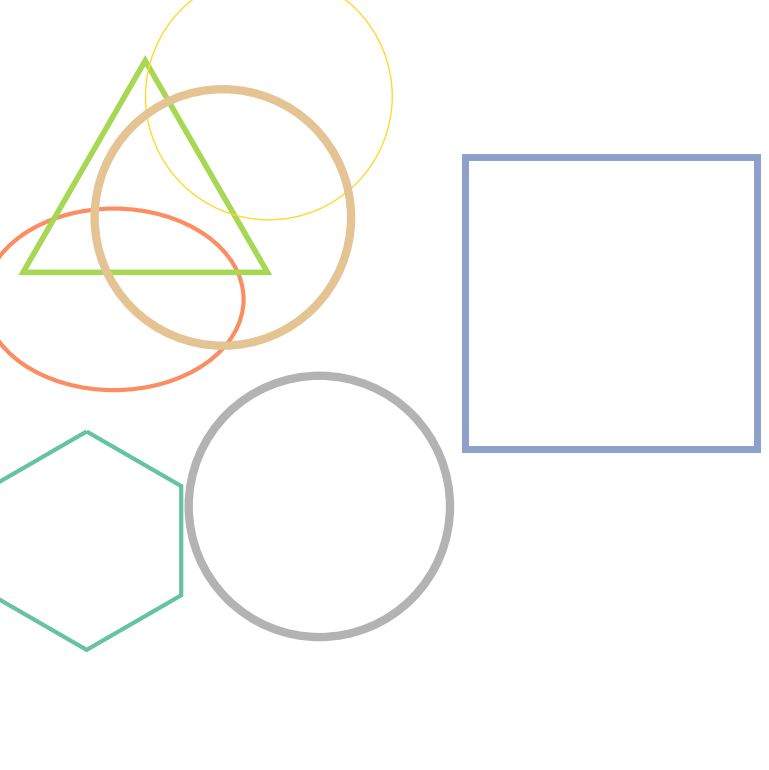[{"shape": "hexagon", "thickness": 1.5, "radius": 0.71, "center": [0.113, 0.298]}, {"shape": "oval", "thickness": 1.5, "radius": 0.84, "center": [0.148, 0.611]}, {"shape": "square", "thickness": 2.5, "radius": 0.95, "center": [0.793, 0.607]}, {"shape": "triangle", "thickness": 2, "radius": 0.92, "center": [0.189, 0.738]}, {"shape": "circle", "thickness": 0.5, "radius": 0.8, "center": [0.349, 0.875]}, {"shape": "circle", "thickness": 3, "radius": 0.83, "center": [0.289, 0.718]}, {"shape": "circle", "thickness": 3, "radius": 0.85, "center": [0.415, 0.342]}]